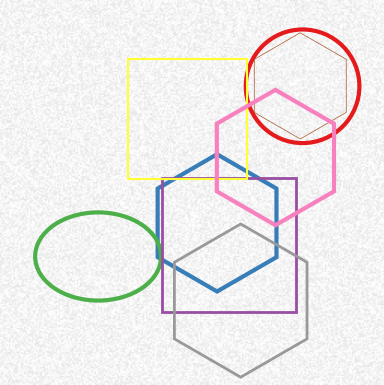[{"shape": "circle", "thickness": 3, "radius": 0.74, "center": [0.786, 0.776]}, {"shape": "hexagon", "thickness": 3, "radius": 0.89, "center": [0.564, 0.421]}, {"shape": "oval", "thickness": 3, "radius": 0.82, "center": [0.255, 0.334]}, {"shape": "square", "thickness": 2, "radius": 0.87, "center": [0.595, 0.363]}, {"shape": "square", "thickness": 1.5, "radius": 0.78, "center": [0.487, 0.692]}, {"shape": "hexagon", "thickness": 0.5, "radius": 0.69, "center": [0.78, 0.777]}, {"shape": "hexagon", "thickness": 3, "radius": 0.88, "center": [0.715, 0.591]}, {"shape": "hexagon", "thickness": 2, "radius": 0.99, "center": [0.625, 0.219]}]